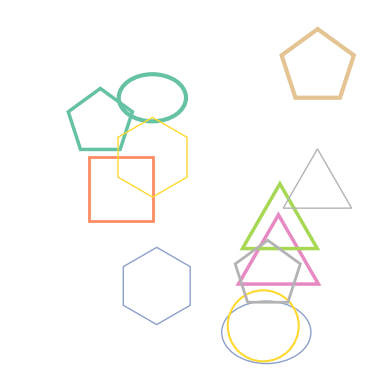[{"shape": "oval", "thickness": 3, "radius": 0.44, "center": [0.396, 0.746]}, {"shape": "pentagon", "thickness": 2.5, "radius": 0.44, "center": [0.261, 0.683]}, {"shape": "square", "thickness": 2, "radius": 0.42, "center": [0.314, 0.509]}, {"shape": "hexagon", "thickness": 1, "radius": 0.5, "center": [0.407, 0.257]}, {"shape": "oval", "thickness": 1, "radius": 0.58, "center": [0.692, 0.137]}, {"shape": "triangle", "thickness": 2.5, "radius": 0.6, "center": [0.723, 0.322]}, {"shape": "triangle", "thickness": 2.5, "radius": 0.56, "center": [0.727, 0.41]}, {"shape": "circle", "thickness": 1.5, "radius": 0.46, "center": [0.684, 0.154]}, {"shape": "hexagon", "thickness": 1, "radius": 0.52, "center": [0.396, 0.592]}, {"shape": "pentagon", "thickness": 3, "radius": 0.49, "center": [0.825, 0.826]}, {"shape": "triangle", "thickness": 1, "radius": 0.51, "center": [0.825, 0.511]}, {"shape": "pentagon", "thickness": 2, "radius": 0.44, "center": [0.695, 0.287]}]